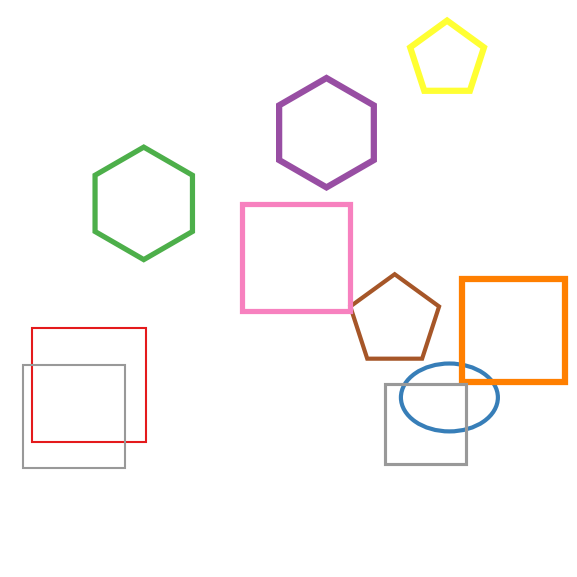[{"shape": "square", "thickness": 1, "radius": 0.5, "center": [0.154, 0.333]}, {"shape": "oval", "thickness": 2, "radius": 0.42, "center": [0.778, 0.311]}, {"shape": "hexagon", "thickness": 2.5, "radius": 0.49, "center": [0.249, 0.647]}, {"shape": "hexagon", "thickness": 3, "radius": 0.47, "center": [0.565, 0.769]}, {"shape": "square", "thickness": 3, "radius": 0.45, "center": [0.89, 0.427]}, {"shape": "pentagon", "thickness": 3, "radius": 0.34, "center": [0.774, 0.896]}, {"shape": "pentagon", "thickness": 2, "radius": 0.4, "center": [0.683, 0.443]}, {"shape": "square", "thickness": 2.5, "radius": 0.46, "center": [0.513, 0.553]}, {"shape": "square", "thickness": 1.5, "radius": 0.35, "center": [0.736, 0.265]}, {"shape": "square", "thickness": 1, "radius": 0.44, "center": [0.128, 0.278]}]